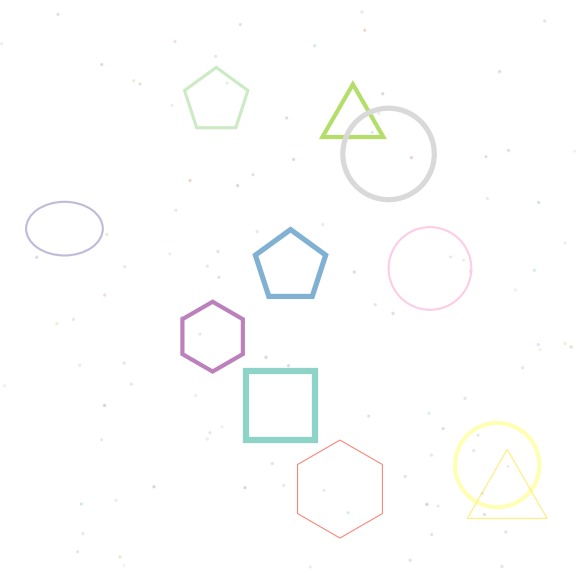[{"shape": "square", "thickness": 3, "radius": 0.3, "center": [0.486, 0.297]}, {"shape": "circle", "thickness": 2, "radius": 0.37, "center": [0.861, 0.194]}, {"shape": "oval", "thickness": 1, "radius": 0.33, "center": [0.112, 0.603]}, {"shape": "hexagon", "thickness": 0.5, "radius": 0.42, "center": [0.589, 0.152]}, {"shape": "pentagon", "thickness": 2.5, "radius": 0.32, "center": [0.503, 0.538]}, {"shape": "triangle", "thickness": 2, "radius": 0.3, "center": [0.611, 0.792]}, {"shape": "circle", "thickness": 1, "radius": 0.36, "center": [0.745, 0.534]}, {"shape": "circle", "thickness": 2.5, "radius": 0.4, "center": [0.673, 0.733]}, {"shape": "hexagon", "thickness": 2, "radius": 0.3, "center": [0.368, 0.416]}, {"shape": "pentagon", "thickness": 1.5, "radius": 0.29, "center": [0.374, 0.825]}, {"shape": "triangle", "thickness": 0.5, "radius": 0.4, "center": [0.878, 0.141]}]